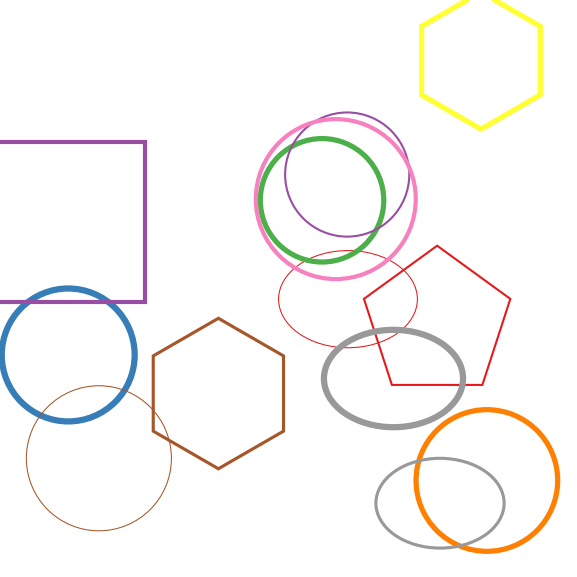[{"shape": "oval", "thickness": 0.5, "radius": 0.6, "center": [0.603, 0.481]}, {"shape": "pentagon", "thickness": 1, "radius": 0.67, "center": [0.757, 0.44]}, {"shape": "circle", "thickness": 3, "radius": 0.58, "center": [0.118, 0.384]}, {"shape": "circle", "thickness": 2.5, "radius": 0.53, "center": [0.558, 0.652]}, {"shape": "circle", "thickness": 1, "radius": 0.54, "center": [0.601, 0.697]}, {"shape": "square", "thickness": 2, "radius": 0.7, "center": [0.112, 0.615]}, {"shape": "circle", "thickness": 2.5, "radius": 0.61, "center": [0.843, 0.167]}, {"shape": "hexagon", "thickness": 2.5, "radius": 0.59, "center": [0.833, 0.894]}, {"shape": "hexagon", "thickness": 1.5, "radius": 0.65, "center": [0.378, 0.318]}, {"shape": "circle", "thickness": 0.5, "radius": 0.63, "center": [0.171, 0.206]}, {"shape": "circle", "thickness": 2, "radius": 0.69, "center": [0.581, 0.654]}, {"shape": "oval", "thickness": 1.5, "radius": 0.56, "center": [0.762, 0.128]}, {"shape": "oval", "thickness": 3, "radius": 0.6, "center": [0.681, 0.344]}]